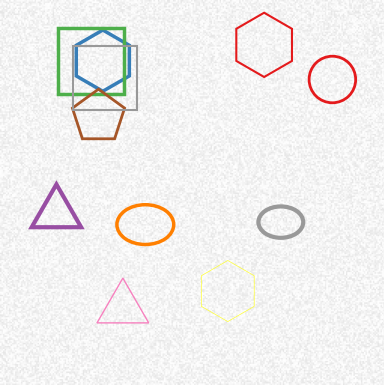[{"shape": "hexagon", "thickness": 1.5, "radius": 0.42, "center": [0.686, 0.883]}, {"shape": "circle", "thickness": 2, "radius": 0.3, "center": [0.863, 0.794]}, {"shape": "hexagon", "thickness": 2.5, "radius": 0.4, "center": [0.267, 0.842]}, {"shape": "square", "thickness": 2.5, "radius": 0.43, "center": [0.236, 0.841]}, {"shape": "triangle", "thickness": 3, "radius": 0.37, "center": [0.147, 0.447]}, {"shape": "oval", "thickness": 2.5, "radius": 0.37, "center": [0.377, 0.417]}, {"shape": "hexagon", "thickness": 0.5, "radius": 0.4, "center": [0.592, 0.244]}, {"shape": "pentagon", "thickness": 2, "radius": 0.36, "center": [0.256, 0.697]}, {"shape": "triangle", "thickness": 1, "radius": 0.39, "center": [0.319, 0.2]}, {"shape": "square", "thickness": 1.5, "radius": 0.42, "center": [0.272, 0.796]}, {"shape": "oval", "thickness": 3, "radius": 0.29, "center": [0.729, 0.423]}]